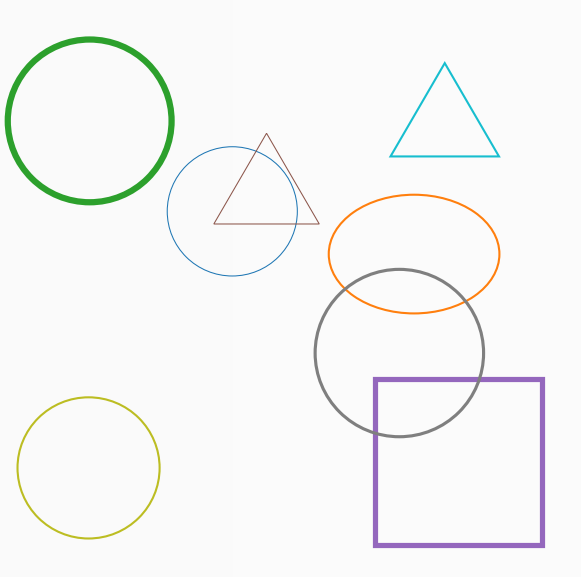[{"shape": "circle", "thickness": 0.5, "radius": 0.56, "center": [0.4, 0.633]}, {"shape": "oval", "thickness": 1, "radius": 0.73, "center": [0.712, 0.559]}, {"shape": "circle", "thickness": 3, "radius": 0.7, "center": [0.154, 0.79]}, {"shape": "square", "thickness": 2.5, "radius": 0.72, "center": [0.789, 0.2]}, {"shape": "triangle", "thickness": 0.5, "radius": 0.52, "center": [0.459, 0.664]}, {"shape": "circle", "thickness": 1.5, "radius": 0.72, "center": [0.687, 0.388]}, {"shape": "circle", "thickness": 1, "radius": 0.61, "center": [0.152, 0.189]}, {"shape": "triangle", "thickness": 1, "radius": 0.54, "center": [0.765, 0.782]}]